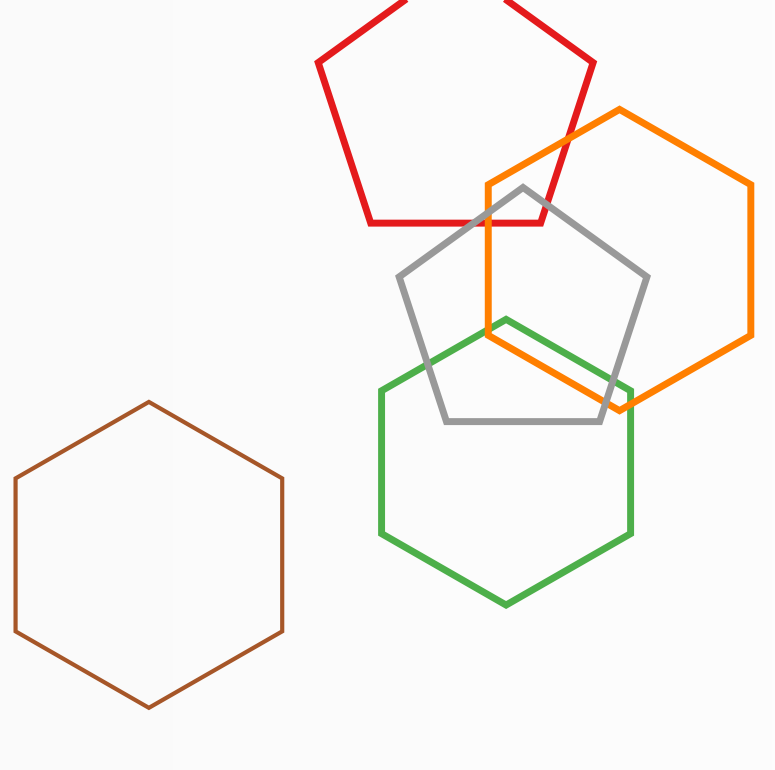[{"shape": "pentagon", "thickness": 2.5, "radius": 0.93, "center": [0.588, 0.861]}, {"shape": "hexagon", "thickness": 2.5, "radius": 0.93, "center": [0.653, 0.4]}, {"shape": "hexagon", "thickness": 2.5, "radius": 0.98, "center": [0.799, 0.662]}, {"shape": "hexagon", "thickness": 1.5, "radius": 0.99, "center": [0.192, 0.279]}, {"shape": "pentagon", "thickness": 2.5, "radius": 0.84, "center": [0.675, 0.588]}]